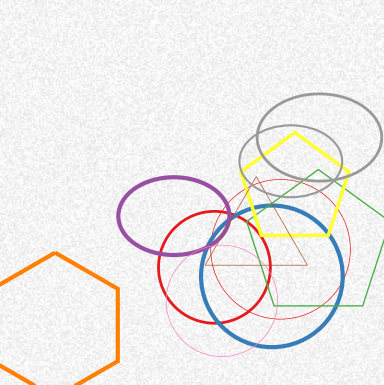[{"shape": "circle", "thickness": 0.5, "radius": 0.91, "center": [0.729, 0.353]}, {"shape": "circle", "thickness": 2, "radius": 0.73, "center": [0.557, 0.306]}, {"shape": "circle", "thickness": 3, "radius": 0.92, "center": [0.706, 0.282]}, {"shape": "pentagon", "thickness": 1, "radius": 0.98, "center": [0.827, 0.364]}, {"shape": "oval", "thickness": 3, "radius": 0.72, "center": [0.452, 0.439]}, {"shape": "hexagon", "thickness": 3, "radius": 0.94, "center": [0.143, 0.156]}, {"shape": "pentagon", "thickness": 2.5, "radius": 0.74, "center": [0.766, 0.508]}, {"shape": "triangle", "thickness": 0.5, "radius": 0.77, "center": [0.666, 0.388]}, {"shape": "circle", "thickness": 0.5, "radius": 0.72, "center": [0.576, 0.218]}, {"shape": "oval", "thickness": 2, "radius": 0.81, "center": [0.83, 0.643]}, {"shape": "oval", "thickness": 1.5, "radius": 0.67, "center": [0.755, 0.581]}]